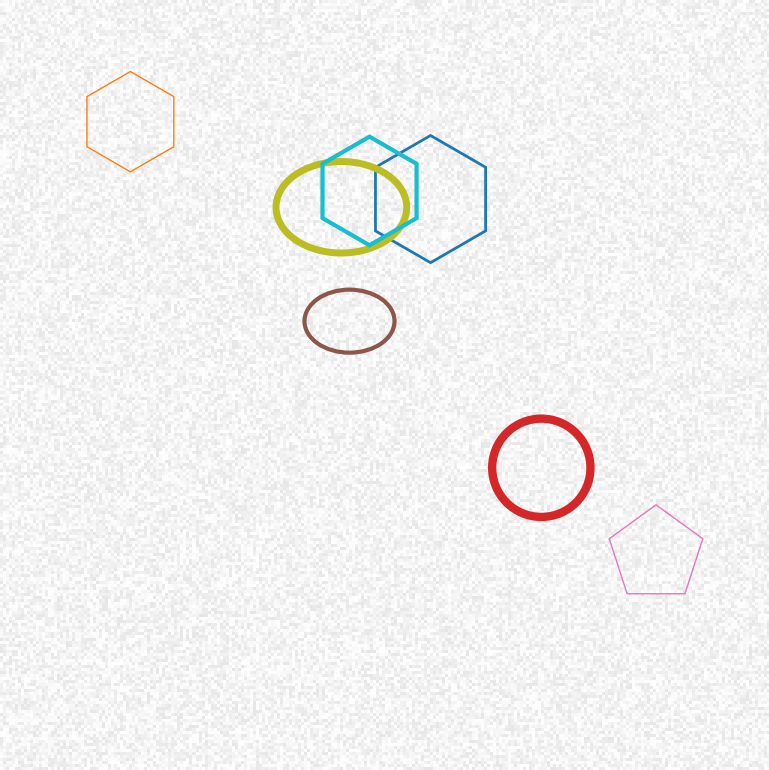[{"shape": "hexagon", "thickness": 1, "radius": 0.41, "center": [0.559, 0.741]}, {"shape": "hexagon", "thickness": 0.5, "radius": 0.33, "center": [0.169, 0.842]}, {"shape": "circle", "thickness": 3, "radius": 0.32, "center": [0.703, 0.392]}, {"shape": "oval", "thickness": 1.5, "radius": 0.29, "center": [0.454, 0.583]}, {"shape": "pentagon", "thickness": 0.5, "radius": 0.32, "center": [0.852, 0.281]}, {"shape": "oval", "thickness": 2.5, "radius": 0.42, "center": [0.443, 0.731]}, {"shape": "hexagon", "thickness": 1.5, "radius": 0.35, "center": [0.48, 0.752]}]